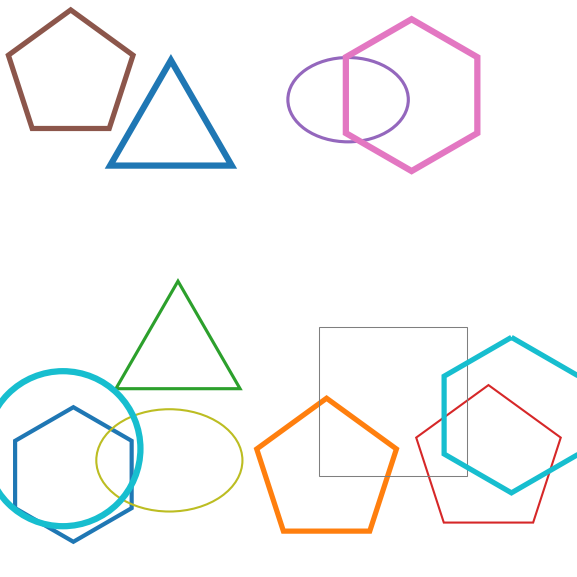[{"shape": "hexagon", "thickness": 2, "radius": 0.58, "center": [0.127, 0.178]}, {"shape": "triangle", "thickness": 3, "radius": 0.61, "center": [0.296, 0.773]}, {"shape": "pentagon", "thickness": 2.5, "radius": 0.64, "center": [0.565, 0.182]}, {"shape": "triangle", "thickness": 1.5, "radius": 0.62, "center": [0.308, 0.388]}, {"shape": "pentagon", "thickness": 1, "radius": 0.66, "center": [0.846, 0.201]}, {"shape": "oval", "thickness": 1.5, "radius": 0.52, "center": [0.603, 0.827]}, {"shape": "pentagon", "thickness": 2.5, "radius": 0.57, "center": [0.122, 0.868]}, {"shape": "hexagon", "thickness": 3, "radius": 0.66, "center": [0.713, 0.834]}, {"shape": "square", "thickness": 0.5, "radius": 0.64, "center": [0.681, 0.304]}, {"shape": "oval", "thickness": 1, "radius": 0.63, "center": [0.293, 0.202]}, {"shape": "circle", "thickness": 3, "radius": 0.67, "center": [0.109, 0.222]}, {"shape": "hexagon", "thickness": 2.5, "radius": 0.67, "center": [0.886, 0.28]}]